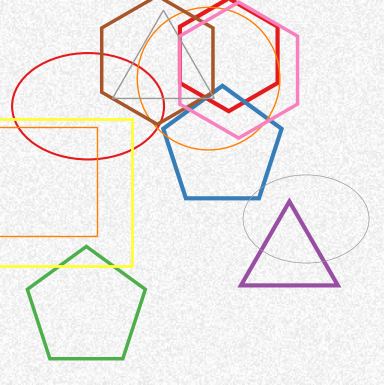[{"shape": "hexagon", "thickness": 3, "radius": 0.73, "center": [0.594, 0.858]}, {"shape": "oval", "thickness": 1.5, "radius": 0.99, "center": [0.229, 0.724]}, {"shape": "pentagon", "thickness": 3, "radius": 0.81, "center": [0.578, 0.616]}, {"shape": "pentagon", "thickness": 2.5, "radius": 0.81, "center": [0.224, 0.199]}, {"shape": "triangle", "thickness": 3, "radius": 0.73, "center": [0.752, 0.331]}, {"shape": "circle", "thickness": 1, "radius": 0.93, "center": [0.542, 0.796]}, {"shape": "square", "thickness": 1, "radius": 0.71, "center": [0.111, 0.528]}, {"shape": "square", "thickness": 2, "radius": 0.96, "center": [0.152, 0.5]}, {"shape": "hexagon", "thickness": 2.5, "radius": 0.83, "center": [0.409, 0.844]}, {"shape": "hexagon", "thickness": 2.5, "radius": 0.88, "center": [0.62, 0.818]}, {"shape": "triangle", "thickness": 1, "radius": 0.76, "center": [0.424, 0.821]}, {"shape": "oval", "thickness": 0.5, "radius": 0.82, "center": [0.795, 0.431]}]